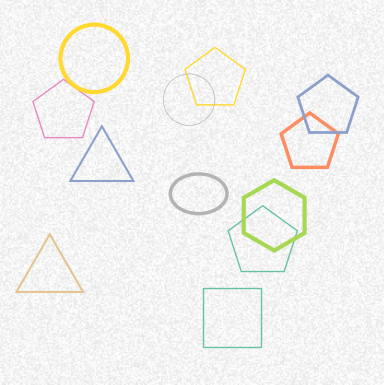[{"shape": "square", "thickness": 1, "radius": 0.38, "center": [0.603, 0.175]}, {"shape": "pentagon", "thickness": 1, "radius": 0.47, "center": [0.682, 0.371]}, {"shape": "pentagon", "thickness": 2.5, "radius": 0.39, "center": [0.805, 0.629]}, {"shape": "pentagon", "thickness": 2, "radius": 0.41, "center": [0.852, 0.723]}, {"shape": "triangle", "thickness": 1.5, "radius": 0.47, "center": [0.265, 0.577]}, {"shape": "pentagon", "thickness": 1, "radius": 0.42, "center": [0.165, 0.71]}, {"shape": "hexagon", "thickness": 3, "radius": 0.46, "center": [0.712, 0.441]}, {"shape": "pentagon", "thickness": 1, "radius": 0.41, "center": [0.559, 0.794]}, {"shape": "circle", "thickness": 3, "radius": 0.44, "center": [0.245, 0.848]}, {"shape": "triangle", "thickness": 1.5, "radius": 0.5, "center": [0.129, 0.292]}, {"shape": "oval", "thickness": 2.5, "radius": 0.37, "center": [0.516, 0.497]}, {"shape": "circle", "thickness": 0.5, "radius": 0.33, "center": [0.491, 0.741]}]